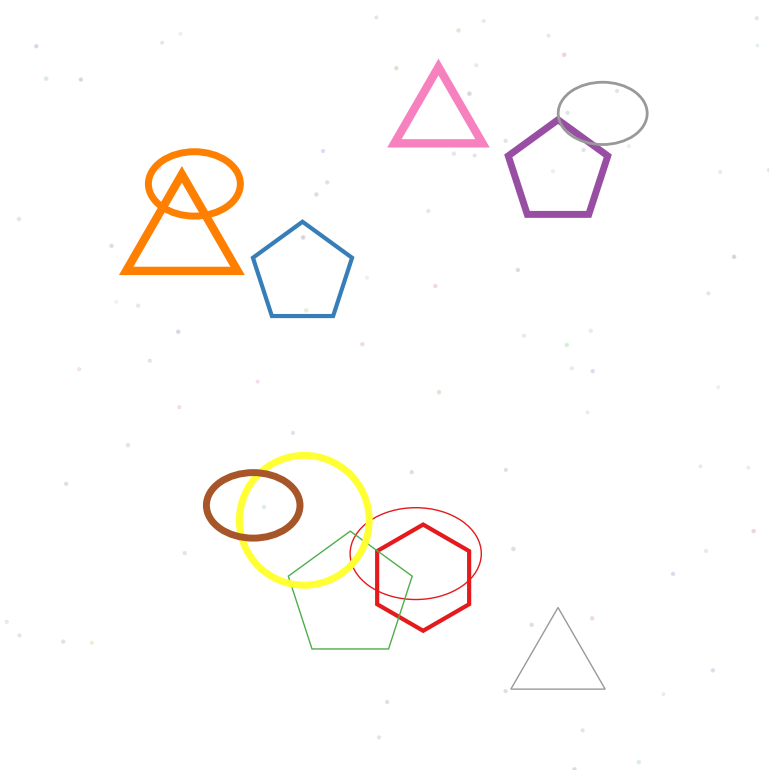[{"shape": "hexagon", "thickness": 1.5, "radius": 0.34, "center": [0.55, 0.25]}, {"shape": "oval", "thickness": 0.5, "radius": 0.43, "center": [0.54, 0.281]}, {"shape": "pentagon", "thickness": 1.5, "radius": 0.34, "center": [0.393, 0.644]}, {"shape": "pentagon", "thickness": 0.5, "radius": 0.42, "center": [0.455, 0.226]}, {"shape": "pentagon", "thickness": 2.5, "radius": 0.34, "center": [0.725, 0.777]}, {"shape": "oval", "thickness": 2.5, "radius": 0.3, "center": [0.252, 0.761]}, {"shape": "triangle", "thickness": 3, "radius": 0.42, "center": [0.236, 0.69]}, {"shape": "circle", "thickness": 2.5, "radius": 0.42, "center": [0.395, 0.324]}, {"shape": "oval", "thickness": 2.5, "radius": 0.3, "center": [0.329, 0.344]}, {"shape": "triangle", "thickness": 3, "radius": 0.33, "center": [0.569, 0.847]}, {"shape": "oval", "thickness": 1, "radius": 0.29, "center": [0.783, 0.853]}, {"shape": "triangle", "thickness": 0.5, "radius": 0.35, "center": [0.725, 0.14]}]